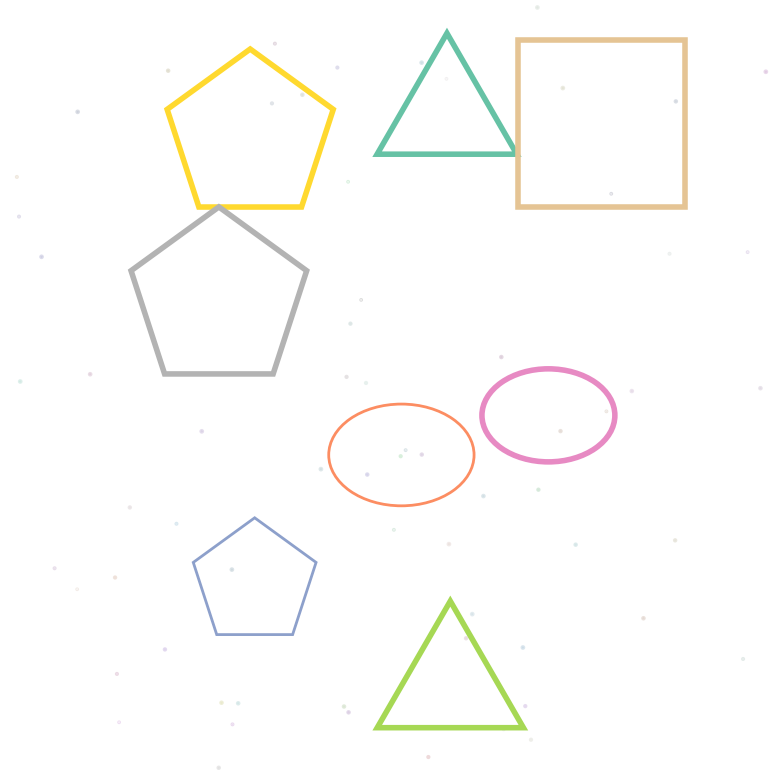[{"shape": "triangle", "thickness": 2, "radius": 0.52, "center": [0.58, 0.852]}, {"shape": "oval", "thickness": 1, "radius": 0.47, "center": [0.521, 0.409]}, {"shape": "pentagon", "thickness": 1, "radius": 0.42, "center": [0.331, 0.244]}, {"shape": "oval", "thickness": 2, "radius": 0.43, "center": [0.712, 0.461]}, {"shape": "triangle", "thickness": 2, "radius": 0.55, "center": [0.585, 0.11]}, {"shape": "pentagon", "thickness": 2, "radius": 0.57, "center": [0.325, 0.823]}, {"shape": "square", "thickness": 2, "radius": 0.54, "center": [0.781, 0.839]}, {"shape": "pentagon", "thickness": 2, "radius": 0.6, "center": [0.284, 0.611]}]